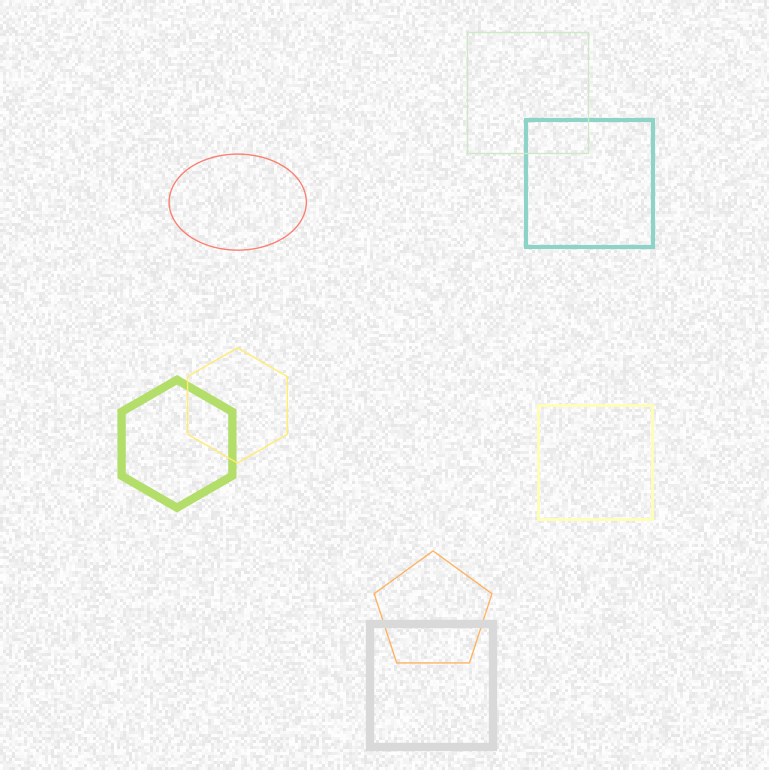[{"shape": "square", "thickness": 1.5, "radius": 0.41, "center": [0.766, 0.762]}, {"shape": "square", "thickness": 1, "radius": 0.37, "center": [0.773, 0.4]}, {"shape": "oval", "thickness": 0.5, "radius": 0.45, "center": [0.309, 0.738]}, {"shape": "pentagon", "thickness": 0.5, "radius": 0.4, "center": [0.562, 0.204]}, {"shape": "hexagon", "thickness": 3, "radius": 0.42, "center": [0.23, 0.424]}, {"shape": "square", "thickness": 3, "radius": 0.4, "center": [0.56, 0.109]}, {"shape": "square", "thickness": 0.5, "radius": 0.39, "center": [0.685, 0.88]}, {"shape": "hexagon", "thickness": 0.5, "radius": 0.37, "center": [0.308, 0.473]}]